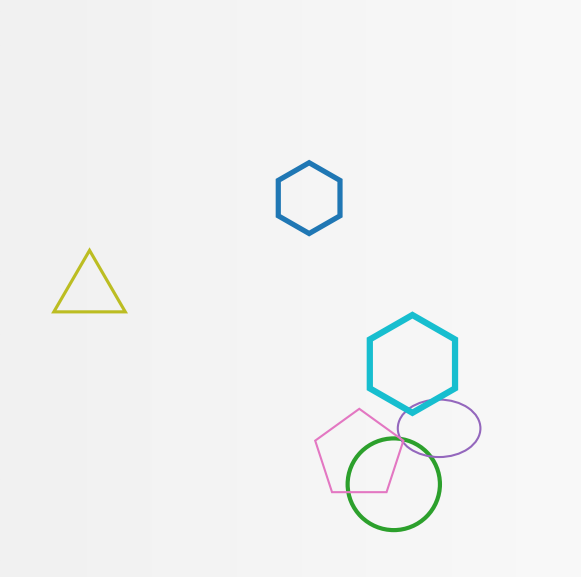[{"shape": "hexagon", "thickness": 2.5, "radius": 0.31, "center": [0.532, 0.656]}, {"shape": "circle", "thickness": 2, "radius": 0.4, "center": [0.677, 0.161]}, {"shape": "oval", "thickness": 1, "radius": 0.36, "center": [0.755, 0.257]}, {"shape": "pentagon", "thickness": 1, "radius": 0.4, "center": [0.618, 0.211]}, {"shape": "triangle", "thickness": 1.5, "radius": 0.35, "center": [0.154, 0.495]}, {"shape": "hexagon", "thickness": 3, "radius": 0.42, "center": [0.71, 0.369]}]